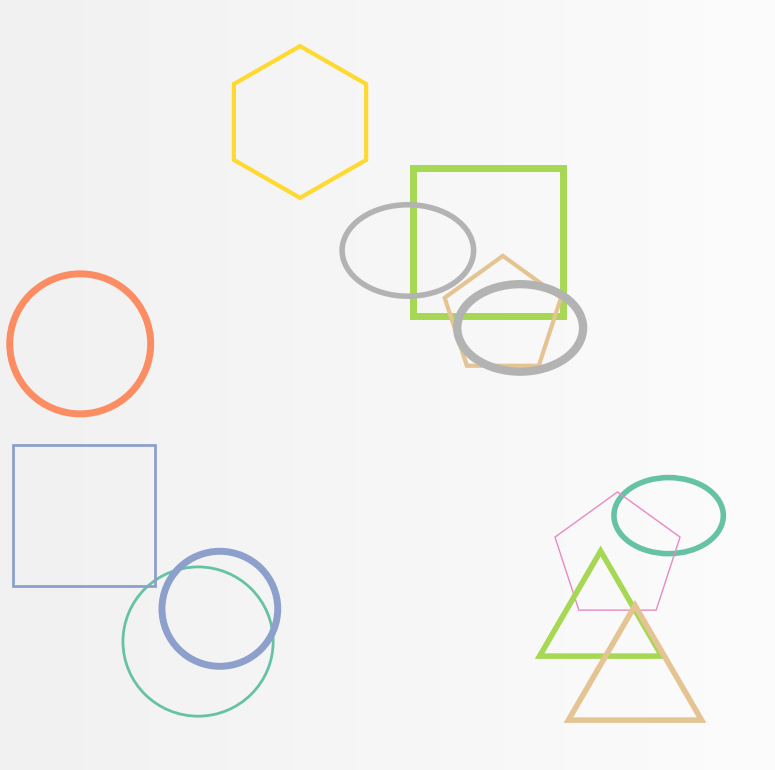[{"shape": "circle", "thickness": 1, "radius": 0.48, "center": [0.256, 0.167]}, {"shape": "oval", "thickness": 2, "radius": 0.35, "center": [0.863, 0.33]}, {"shape": "circle", "thickness": 2.5, "radius": 0.45, "center": [0.104, 0.553]}, {"shape": "square", "thickness": 1, "radius": 0.46, "center": [0.108, 0.331]}, {"shape": "circle", "thickness": 2.5, "radius": 0.37, "center": [0.284, 0.209]}, {"shape": "pentagon", "thickness": 0.5, "radius": 0.42, "center": [0.797, 0.276]}, {"shape": "square", "thickness": 2.5, "radius": 0.48, "center": [0.63, 0.686]}, {"shape": "triangle", "thickness": 2, "radius": 0.45, "center": [0.775, 0.193]}, {"shape": "hexagon", "thickness": 1.5, "radius": 0.49, "center": [0.387, 0.842]}, {"shape": "pentagon", "thickness": 1.5, "radius": 0.39, "center": [0.649, 0.589]}, {"shape": "triangle", "thickness": 2, "radius": 0.5, "center": [0.819, 0.114]}, {"shape": "oval", "thickness": 3, "radius": 0.41, "center": [0.671, 0.574]}, {"shape": "oval", "thickness": 2, "radius": 0.42, "center": [0.526, 0.675]}]